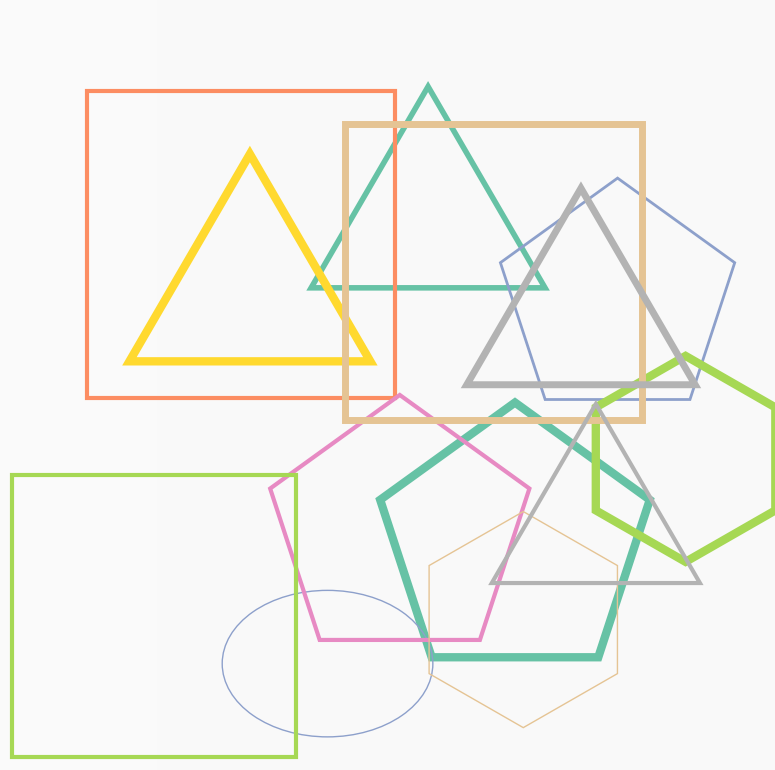[{"shape": "triangle", "thickness": 2, "radius": 0.87, "center": [0.552, 0.713]}, {"shape": "pentagon", "thickness": 3, "radius": 0.91, "center": [0.664, 0.294]}, {"shape": "square", "thickness": 1.5, "radius": 1.0, "center": [0.311, 0.683]}, {"shape": "oval", "thickness": 0.5, "radius": 0.68, "center": [0.423, 0.138]}, {"shape": "pentagon", "thickness": 1, "radius": 0.79, "center": [0.797, 0.61]}, {"shape": "pentagon", "thickness": 1.5, "radius": 0.88, "center": [0.516, 0.311]}, {"shape": "square", "thickness": 1.5, "radius": 0.92, "center": [0.199, 0.2]}, {"shape": "hexagon", "thickness": 3, "radius": 0.67, "center": [0.885, 0.404]}, {"shape": "triangle", "thickness": 3, "radius": 0.9, "center": [0.322, 0.62]}, {"shape": "hexagon", "thickness": 0.5, "radius": 0.7, "center": [0.675, 0.195]}, {"shape": "square", "thickness": 2.5, "radius": 0.96, "center": [0.637, 0.647]}, {"shape": "triangle", "thickness": 2.5, "radius": 0.85, "center": [0.75, 0.585]}, {"shape": "triangle", "thickness": 1.5, "radius": 0.78, "center": [0.769, 0.32]}]